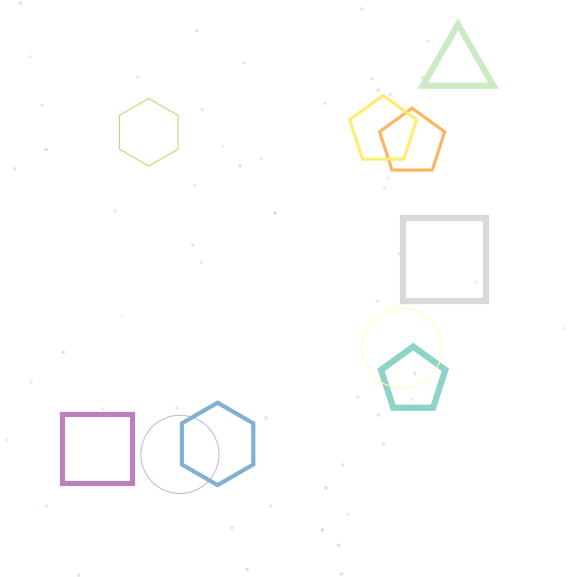[{"shape": "pentagon", "thickness": 3, "radius": 0.29, "center": [0.716, 0.34]}, {"shape": "circle", "thickness": 0.5, "radius": 0.35, "center": [0.696, 0.396]}, {"shape": "circle", "thickness": 0.5, "radius": 0.34, "center": [0.312, 0.212]}, {"shape": "hexagon", "thickness": 2, "radius": 0.36, "center": [0.377, 0.23]}, {"shape": "pentagon", "thickness": 1.5, "radius": 0.3, "center": [0.714, 0.753]}, {"shape": "hexagon", "thickness": 0.5, "radius": 0.29, "center": [0.258, 0.77]}, {"shape": "square", "thickness": 3, "radius": 0.36, "center": [0.77, 0.55]}, {"shape": "square", "thickness": 2.5, "radius": 0.3, "center": [0.168, 0.222]}, {"shape": "triangle", "thickness": 3, "radius": 0.35, "center": [0.793, 0.886]}, {"shape": "pentagon", "thickness": 1.5, "radius": 0.3, "center": [0.663, 0.773]}]